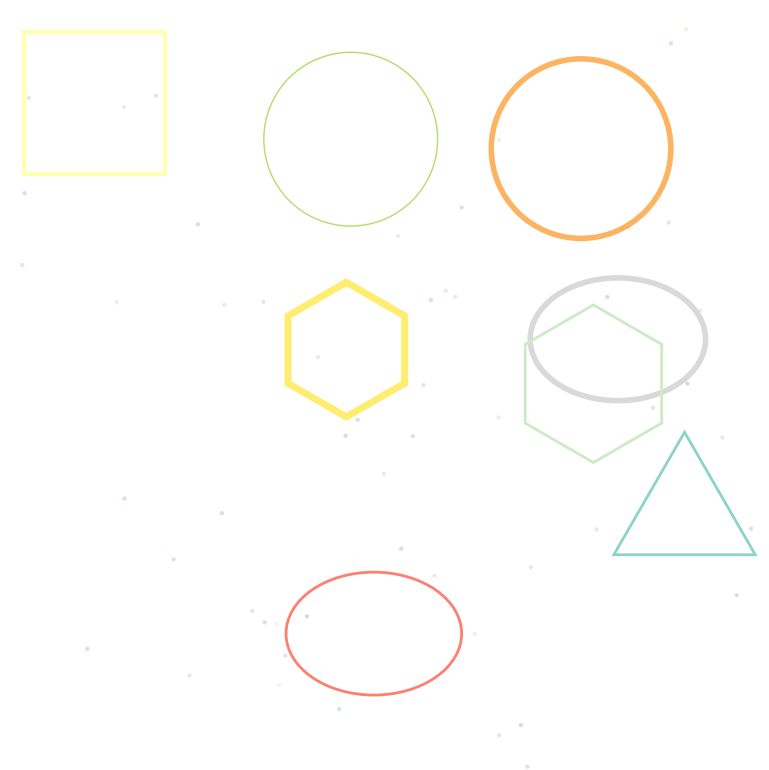[{"shape": "triangle", "thickness": 1, "radius": 0.53, "center": [0.889, 0.333]}, {"shape": "square", "thickness": 1.5, "radius": 0.46, "center": [0.122, 0.866]}, {"shape": "oval", "thickness": 1, "radius": 0.57, "center": [0.485, 0.177]}, {"shape": "circle", "thickness": 2, "radius": 0.58, "center": [0.755, 0.807]}, {"shape": "circle", "thickness": 0.5, "radius": 0.56, "center": [0.455, 0.819]}, {"shape": "oval", "thickness": 2, "radius": 0.57, "center": [0.802, 0.559]}, {"shape": "hexagon", "thickness": 1, "radius": 0.51, "center": [0.771, 0.502]}, {"shape": "hexagon", "thickness": 2.5, "radius": 0.44, "center": [0.45, 0.546]}]